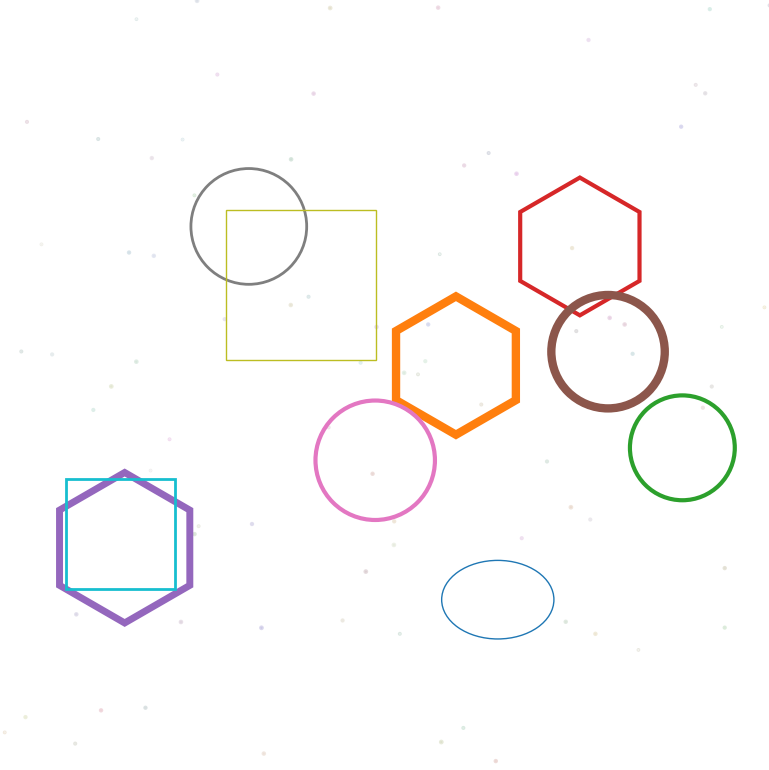[{"shape": "oval", "thickness": 0.5, "radius": 0.36, "center": [0.646, 0.221]}, {"shape": "hexagon", "thickness": 3, "radius": 0.45, "center": [0.592, 0.525]}, {"shape": "circle", "thickness": 1.5, "radius": 0.34, "center": [0.886, 0.418]}, {"shape": "hexagon", "thickness": 1.5, "radius": 0.45, "center": [0.753, 0.68]}, {"shape": "hexagon", "thickness": 2.5, "radius": 0.49, "center": [0.162, 0.289]}, {"shape": "circle", "thickness": 3, "radius": 0.37, "center": [0.79, 0.543]}, {"shape": "circle", "thickness": 1.5, "radius": 0.39, "center": [0.487, 0.402]}, {"shape": "circle", "thickness": 1, "radius": 0.38, "center": [0.323, 0.706]}, {"shape": "square", "thickness": 0.5, "radius": 0.49, "center": [0.391, 0.63]}, {"shape": "square", "thickness": 1, "radius": 0.36, "center": [0.157, 0.307]}]